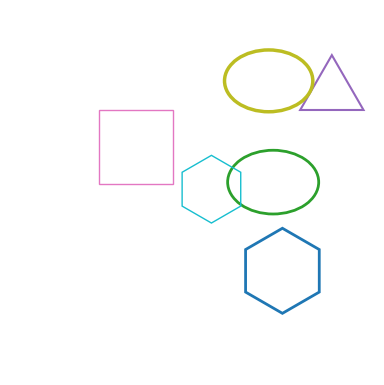[{"shape": "hexagon", "thickness": 2, "radius": 0.55, "center": [0.734, 0.297]}, {"shape": "oval", "thickness": 2, "radius": 0.59, "center": [0.71, 0.527]}, {"shape": "triangle", "thickness": 1.5, "radius": 0.47, "center": [0.862, 0.762]}, {"shape": "square", "thickness": 1, "radius": 0.48, "center": [0.353, 0.618]}, {"shape": "oval", "thickness": 2.5, "radius": 0.57, "center": [0.698, 0.79]}, {"shape": "hexagon", "thickness": 1, "radius": 0.44, "center": [0.549, 0.509]}]